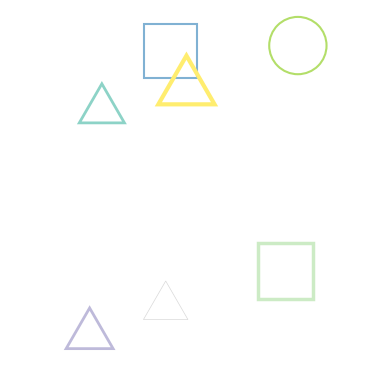[{"shape": "triangle", "thickness": 2, "radius": 0.34, "center": [0.265, 0.715]}, {"shape": "triangle", "thickness": 2, "radius": 0.35, "center": [0.233, 0.13]}, {"shape": "square", "thickness": 1.5, "radius": 0.35, "center": [0.443, 0.867]}, {"shape": "circle", "thickness": 1.5, "radius": 0.37, "center": [0.774, 0.882]}, {"shape": "triangle", "thickness": 0.5, "radius": 0.33, "center": [0.43, 0.203]}, {"shape": "square", "thickness": 2.5, "radius": 0.36, "center": [0.741, 0.296]}, {"shape": "triangle", "thickness": 3, "radius": 0.42, "center": [0.484, 0.771]}]